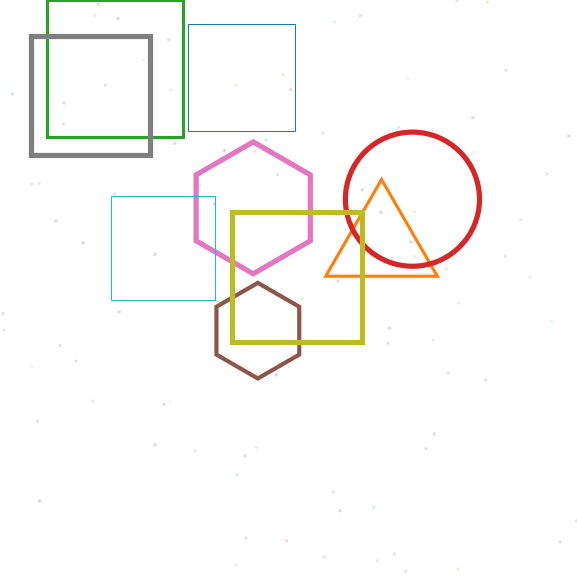[{"shape": "square", "thickness": 0.5, "radius": 0.46, "center": [0.418, 0.865]}, {"shape": "triangle", "thickness": 1.5, "radius": 0.56, "center": [0.661, 0.577]}, {"shape": "square", "thickness": 1.5, "radius": 0.59, "center": [0.199, 0.881]}, {"shape": "circle", "thickness": 2.5, "radius": 0.58, "center": [0.714, 0.654]}, {"shape": "hexagon", "thickness": 2, "radius": 0.41, "center": [0.446, 0.427]}, {"shape": "hexagon", "thickness": 2.5, "radius": 0.57, "center": [0.438, 0.639]}, {"shape": "square", "thickness": 2.5, "radius": 0.51, "center": [0.156, 0.834]}, {"shape": "square", "thickness": 2.5, "radius": 0.56, "center": [0.514, 0.52]}, {"shape": "square", "thickness": 0.5, "radius": 0.45, "center": [0.282, 0.569]}]